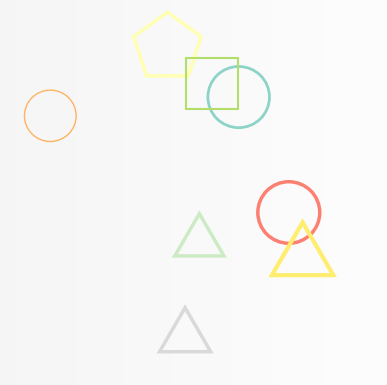[{"shape": "circle", "thickness": 2, "radius": 0.4, "center": [0.616, 0.748]}, {"shape": "pentagon", "thickness": 2.5, "radius": 0.46, "center": [0.432, 0.877]}, {"shape": "circle", "thickness": 2.5, "radius": 0.4, "center": [0.745, 0.448]}, {"shape": "circle", "thickness": 1, "radius": 0.33, "center": [0.13, 0.699]}, {"shape": "square", "thickness": 1.5, "radius": 0.34, "center": [0.546, 0.783]}, {"shape": "triangle", "thickness": 2.5, "radius": 0.38, "center": [0.478, 0.125]}, {"shape": "triangle", "thickness": 2.5, "radius": 0.37, "center": [0.515, 0.372]}, {"shape": "triangle", "thickness": 3, "radius": 0.46, "center": [0.781, 0.331]}]